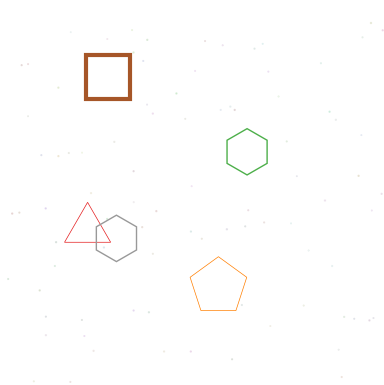[{"shape": "triangle", "thickness": 0.5, "radius": 0.35, "center": [0.228, 0.405]}, {"shape": "hexagon", "thickness": 1, "radius": 0.3, "center": [0.642, 0.606]}, {"shape": "pentagon", "thickness": 0.5, "radius": 0.39, "center": [0.567, 0.256]}, {"shape": "square", "thickness": 3, "radius": 0.29, "center": [0.28, 0.8]}, {"shape": "hexagon", "thickness": 1, "radius": 0.3, "center": [0.302, 0.381]}]